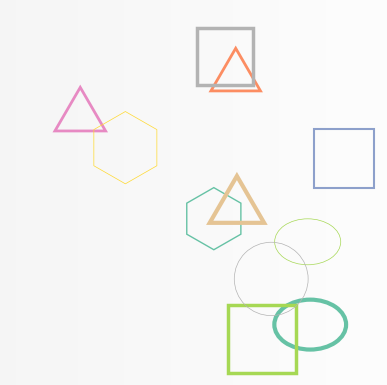[{"shape": "oval", "thickness": 3, "radius": 0.46, "center": [0.801, 0.157]}, {"shape": "hexagon", "thickness": 1, "radius": 0.4, "center": [0.552, 0.432]}, {"shape": "triangle", "thickness": 2, "radius": 0.37, "center": [0.608, 0.801]}, {"shape": "square", "thickness": 1.5, "radius": 0.38, "center": [0.887, 0.589]}, {"shape": "triangle", "thickness": 2, "radius": 0.38, "center": [0.207, 0.698]}, {"shape": "square", "thickness": 2.5, "radius": 0.44, "center": [0.676, 0.12]}, {"shape": "oval", "thickness": 0.5, "radius": 0.43, "center": [0.794, 0.372]}, {"shape": "hexagon", "thickness": 0.5, "radius": 0.47, "center": [0.324, 0.616]}, {"shape": "triangle", "thickness": 3, "radius": 0.41, "center": [0.611, 0.462]}, {"shape": "square", "thickness": 2.5, "radius": 0.37, "center": [0.581, 0.853]}, {"shape": "circle", "thickness": 0.5, "radius": 0.48, "center": [0.7, 0.275]}]